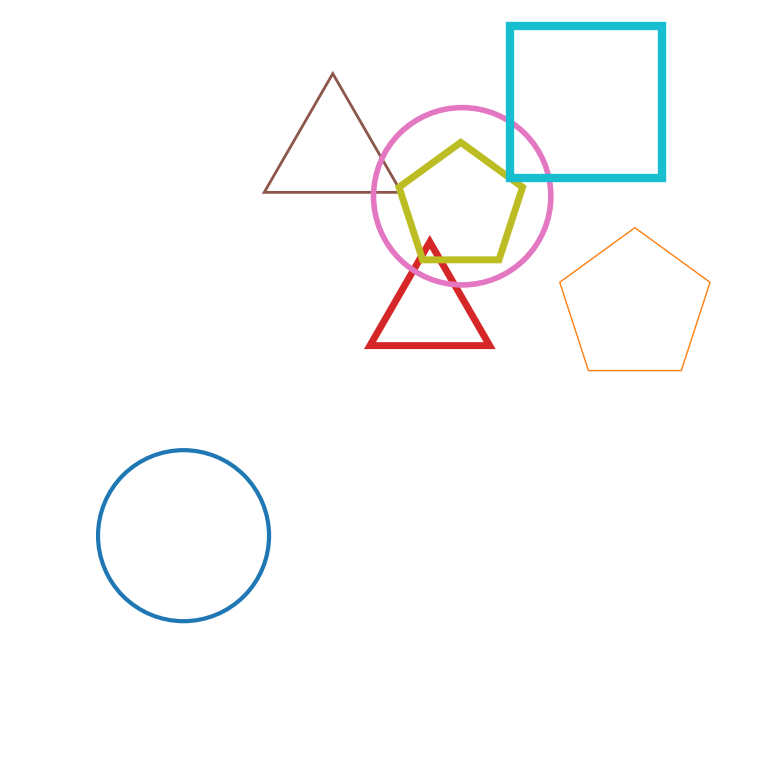[{"shape": "circle", "thickness": 1.5, "radius": 0.56, "center": [0.238, 0.304]}, {"shape": "pentagon", "thickness": 0.5, "radius": 0.51, "center": [0.825, 0.602]}, {"shape": "triangle", "thickness": 2.5, "radius": 0.45, "center": [0.558, 0.596]}, {"shape": "triangle", "thickness": 1, "radius": 0.51, "center": [0.432, 0.802]}, {"shape": "circle", "thickness": 2, "radius": 0.58, "center": [0.6, 0.745]}, {"shape": "pentagon", "thickness": 2.5, "radius": 0.42, "center": [0.598, 0.731]}, {"shape": "square", "thickness": 3, "radius": 0.49, "center": [0.761, 0.867]}]